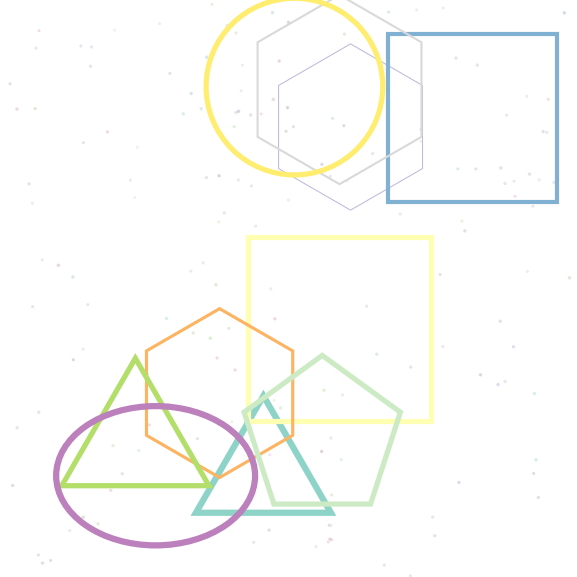[{"shape": "triangle", "thickness": 3, "radius": 0.67, "center": [0.456, 0.179]}, {"shape": "square", "thickness": 2.5, "radius": 0.79, "center": [0.588, 0.429]}, {"shape": "hexagon", "thickness": 0.5, "radius": 0.72, "center": [0.607, 0.779]}, {"shape": "square", "thickness": 2, "radius": 0.73, "center": [0.819, 0.795]}, {"shape": "hexagon", "thickness": 1.5, "radius": 0.73, "center": [0.38, 0.318]}, {"shape": "triangle", "thickness": 2.5, "radius": 0.74, "center": [0.234, 0.232]}, {"shape": "hexagon", "thickness": 1, "radius": 0.82, "center": [0.588, 0.844]}, {"shape": "oval", "thickness": 3, "radius": 0.86, "center": [0.269, 0.175]}, {"shape": "pentagon", "thickness": 2.5, "radius": 0.71, "center": [0.558, 0.241]}, {"shape": "circle", "thickness": 2.5, "radius": 0.76, "center": [0.51, 0.849]}]